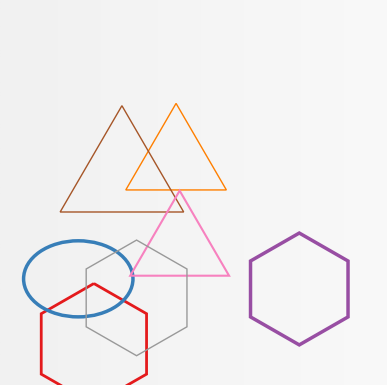[{"shape": "hexagon", "thickness": 2, "radius": 0.78, "center": [0.242, 0.107]}, {"shape": "oval", "thickness": 2.5, "radius": 0.71, "center": [0.202, 0.276]}, {"shape": "hexagon", "thickness": 2.5, "radius": 0.73, "center": [0.772, 0.249]}, {"shape": "triangle", "thickness": 1, "radius": 0.75, "center": [0.454, 0.582]}, {"shape": "triangle", "thickness": 1, "radius": 0.92, "center": [0.315, 0.541]}, {"shape": "triangle", "thickness": 1.5, "radius": 0.74, "center": [0.464, 0.357]}, {"shape": "hexagon", "thickness": 1, "radius": 0.75, "center": [0.352, 0.226]}]